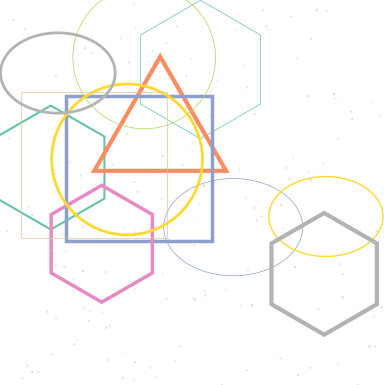[{"shape": "hexagon", "thickness": 1.5, "radius": 0.8, "center": [0.132, 0.565]}, {"shape": "hexagon", "thickness": 0.5, "radius": 0.9, "center": [0.521, 0.819]}, {"shape": "triangle", "thickness": 3, "radius": 0.99, "center": [0.416, 0.655]}, {"shape": "square", "thickness": 2.5, "radius": 0.94, "center": [0.361, 0.563]}, {"shape": "oval", "thickness": 0.5, "radius": 0.9, "center": [0.606, 0.41]}, {"shape": "hexagon", "thickness": 2.5, "radius": 0.76, "center": [0.264, 0.367]}, {"shape": "circle", "thickness": 0.5, "radius": 0.93, "center": [0.375, 0.851]}, {"shape": "oval", "thickness": 1, "radius": 0.74, "center": [0.847, 0.438]}, {"shape": "circle", "thickness": 2, "radius": 0.98, "center": [0.33, 0.586]}, {"shape": "square", "thickness": 0.5, "radius": 0.95, "center": [0.245, 0.572]}, {"shape": "oval", "thickness": 2, "radius": 0.74, "center": [0.15, 0.81]}, {"shape": "hexagon", "thickness": 3, "radius": 0.79, "center": [0.842, 0.289]}]